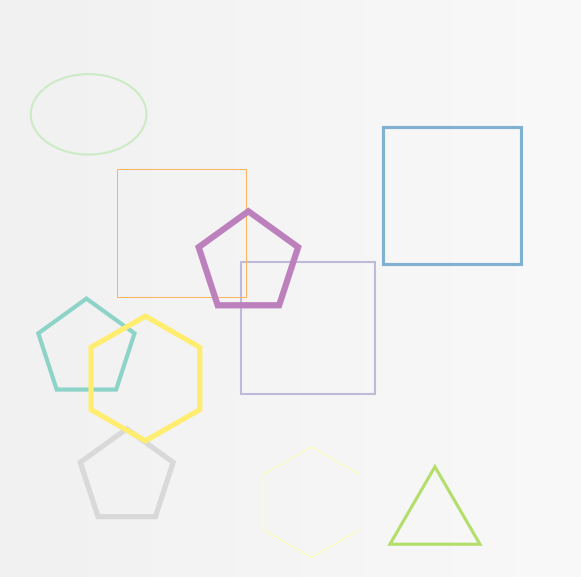[{"shape": "pentagon", "thickness": 2, "radius": 0.44, "center": [0.149, 0.395]}, {"shape": "hexagon", "thickness": 0.5, "radius": 0.48, "center": [0.536, 0.13]}, {"shape": "square", "thickness": 1, "radius": 0.57, "center": [0.53, 0.431]}, {"shape": "square", "thickness": 1.5, "radius": 0.6, "center": [0.777, 0.661]}, {"shape": "square", "thickness": 0.5, "radius": 0.56, "center": [0.312, 0.596]}, {"shape": "triangle", "thickness": 1.5, "radius": 0.45, "center": [0.748, 0.101]}, {"shape": "pentagon", "thickness": 2.5, "radius": 0.42, "center": [0.218, 0.173]}, {"shape": "pentagon", "thickness": 3, "radius": 0.45, "center": [0.427, 0.543]}, {"shape": "oval", "thickness": 1, "radius": 0.5, "center": [0.152, 0.801]}, {"shape": "hexagon", "thickness": 2.5, "radius": 0.54, "center": [0.25, 0.344]}]